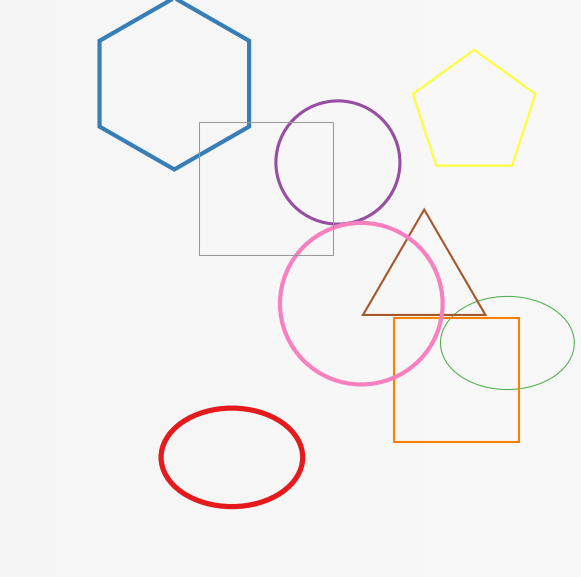[{"shape": "oval", "thickness": 2.5, "radius": 0.61, "center": [0.399, 0.207]}, {"shape": "hexagon", "thickness": 2, "radius": 0.74, "center": [0.3, 0.854]}, {"shape": "oval", "thickness": 0.5, "radius": 0.58, "center": [0.873, 0.405]}, {"shape": "circle", "thickness": 1.5, "radius": 0.53, "center": [0.581, 0.718]}, {"shape": "square", "thickness": 1, "radius": 0.54, "center": [0.786, 0.341]}, {"shape": "pentagon", "thickness": 1, "radius": 0.55, "center": [0.816, 0.802]}, {"shape": "triangle", "thickness": 1, "radius": 0.61, "center": [0.73, 0.515]}, {"shape": "circle", "thickness": 2, "radius": 0.7, "center": [0.622, 0.473]}, {"shape": "square", "thickness": 0.5, "radius": 0.58, "center": [0.457, 0.673]}]